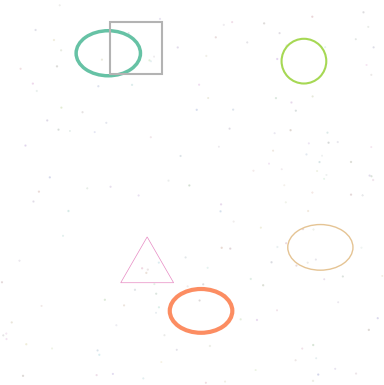[{"shape": "oval", "thickness": 2.5, "radius": 0.42, "center": [0.281, 0.862]}, {"shape": "oval", "thickness": 3, "radius": 0.41, "center": [0.522, 0.192]}, {"shape": "triangle", "thickness": 0.5, "radius": 0.4, "center": [0.382, 0.305]}, {"shape": "circle", "thickness": 1.5, "radius": 0.29, "center": [0.789, 0.841]}, {"shape": "oval", "thickness": 1, "radius": 0.42, "center": [0.832, 0.357]}, {"shape": "square", "thickness": 1.5, "radius": 0.34, "center": [0.354, 0.875]}]